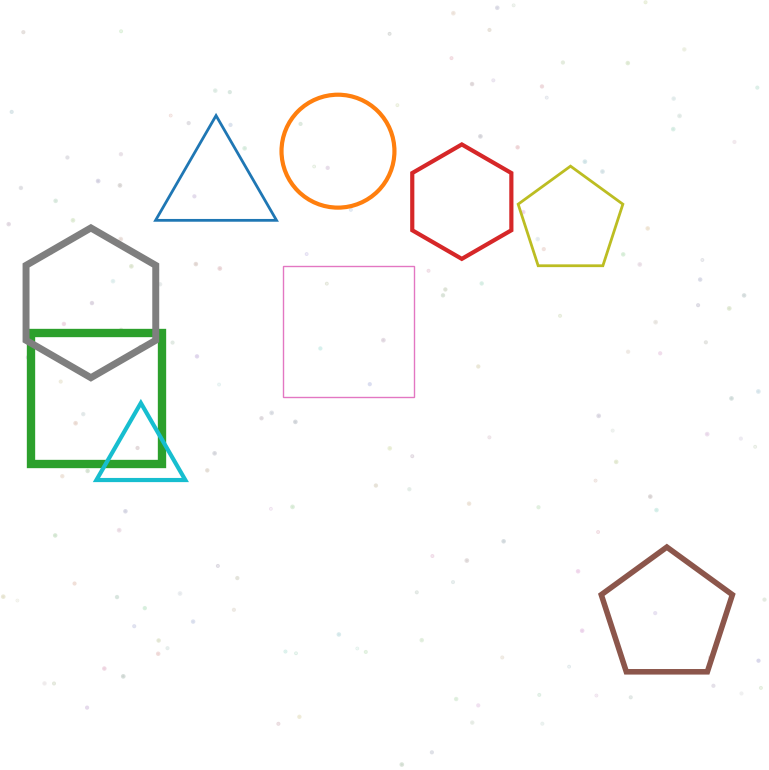[{"shape": "triangle", "thickness": 1, "radius": 0.45, "center": [0.281, 0.759]}, {"shape": "circle", "thickness": 1.5, "radius": 0.37, "center": [0.439, 0.804]}, {"shape": "square", "thickness": 3, "radius": 0.43, "center": [0.125, 0.482]}, {"shape": "hexagon", "thickness": 1.5, "radius": 0.37, "center": [0.6, 0.738]}, {"shape": "pentagon", "thickness": 2, "radius": 0.45, "center": [0.866, 0.2]}, {"shape": "square", "thickness": 0.5, "radius": 0.43, "center": [0.453, 0.569]}, {"shape": "hexagon", "thickness": 2.5, "radius": 0.49, "center": [0.118, 0.607]}, {"shape": "pentagon", "thickness": 1, "radius": 0.36, "center": [0.741, 0.713]}, {"shape": "triangle", "thickness": 1.5, "radius": 0.33, "center": [0.183, 0.41]}]